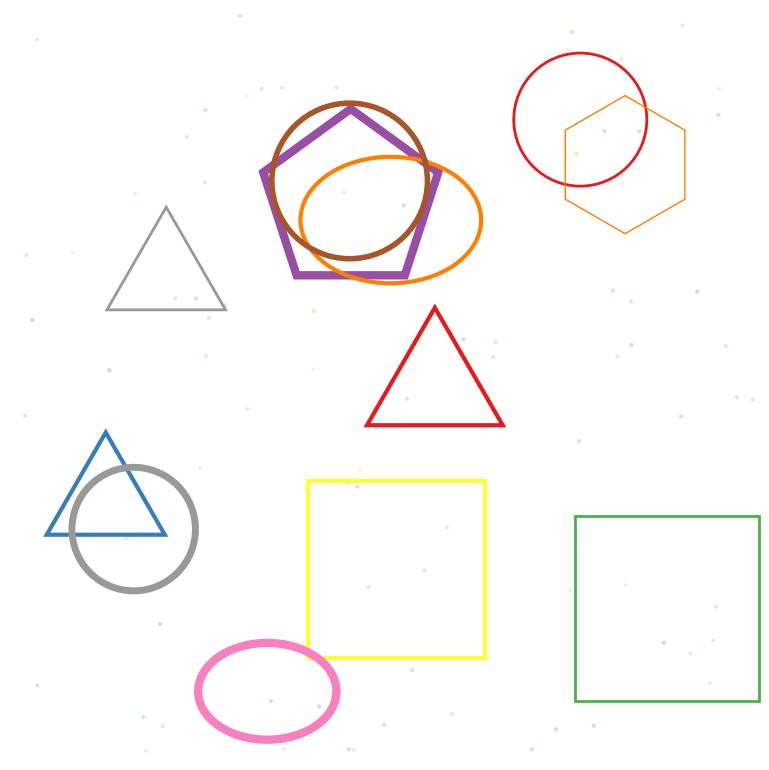[{"shape": "triangle", "thickness": 1.5, "radius": 0.51, "center": [0.565, 0.499]}, {"shape": "circle", "thickness": 1, "radius": 0.43, "center": [0.754, 0.845]}, {"shape": "triangle", "thickness": 1.5, "radius": 0.44, "center": [0.137, 0.35]}, {"shape": "square", "thickness": 1, "radius": 0.6, "center": [0.866, 0.21]}, {"shape": "pentagon", "thickness": 3, "radius": 0.6, "center": [0.455, 0.739]}, {"shape": "hexagon", "thickness": 0.5, "radius": 0.45, "center": [0.812, 0.786]}, {"shape": "oval", "thickness": 1.5, "radius": 0.59, "center": [0.508, 0.714]}, {"shape": "square", "thickness": 1.5, "radius": 0.57, "center": [0.514, 0.26]}, {"shape": "circle", "thickness": 2, "radius": 0.51, "center": [0.454, 0.765]}, {"shape": "oval", "thickness": 3, "radius": 0.45, "center": [0.347, 0.102]}, {"shape": "triangle", "thickness": 1, "radius": 0.44, "center": [0.216, 0.642]}, {"shape": "circle", "thickness": 2.5, "radius": 0.4, "center": [0.174, 0.313]}]